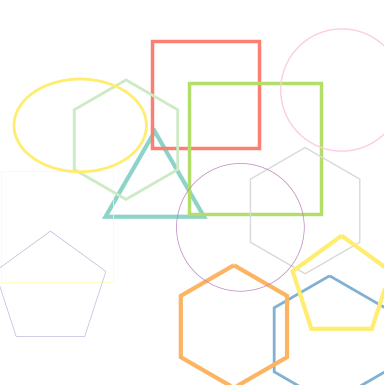[{"shape": "triangle", "thickness": 3, "radius": 0.74, "center": [0.402, 0.511]}, {"shape": "square", "thickness": 0.5, "radius": 0.72, "center": [0.148, 0.411]}, {"shape": "pentagon", "thickness": 0.5, "radius": 0.76, "center": [0.131, 0.248]}, {"shape": "square", "thickness": 2.5, "radius": 0.7, "center": [0.534, 0.756]}, {"shape": "hexagon", "thickness": 2, "radius": 0.83, "center": [0.856, 0.117]}, {"shape": "hexagon", "thickness": 3, "radius": 0.8, "center": [0.608, 0.152]}, {"shape": "square", "thickness": 2.5, "radius": 0.85, "center": [0.662, 0.615]}, {"shape": "circle", "thickness": 1, "radius": 0.79, "center": [0.888, 0.766]}, {"shape": "hexagon", "thickness": 1, "radius": 0.82, "center": [0.792, 0.453]}, {"shape": "circle", "thickness": 0.5, "radius": 0.83, "center": [0.624, 0.41]}, {"shape": "hexagon", "thickness": 2, "radius": 0.78, "center": [0.327, 0.637]}, {"shape": "pentagon", "thickness": 3, "radius": 0.67, "center": [0.887, 0.254]}, {"shape": "oval", "thickness": 2, "radius": 0.86, "center": [0.208, 0.674]}]